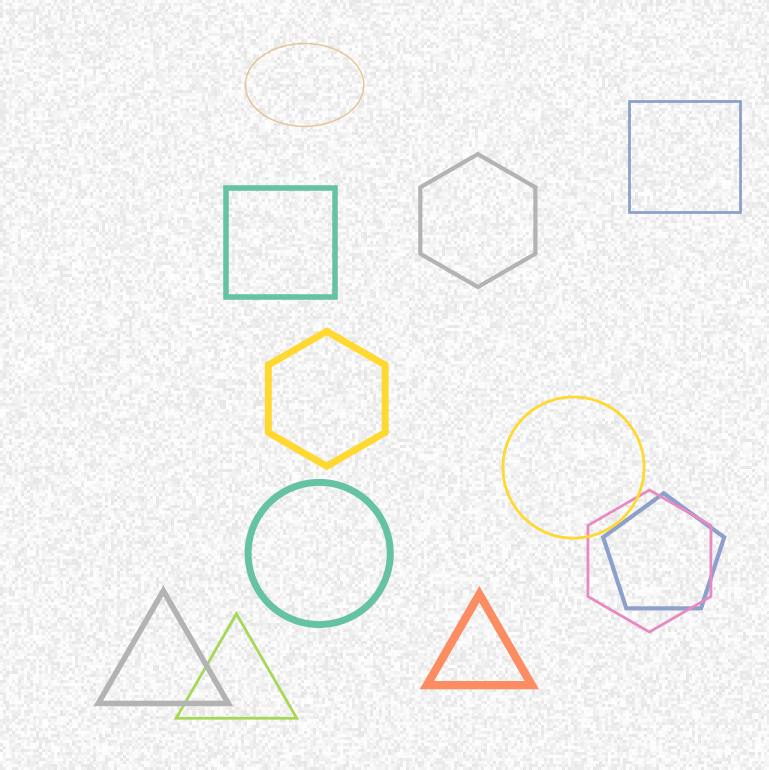[{"shape": "circle", "thickness": 2.5, "radius": 0.46, "center": [0.415, 0.281]}, {"shape": "square", "thickness": 2, "radius": 0.35, "center": [0.364, 0.685]}, {"shape": "triangle", "thickness": 3, "radius": 0.39, "center": [0.623, 0.15]}, {"shape": "square", "thickness": 1, "radius": 0.36, "center": [0.889, 0.797]}, {"shape": "pentagon", "thickness": 1.5, "radius": 0.41, "center": [0.862, 0.277]}, {"shape": "hexagon", "thickness": 1, "radius": 0.46, "center": [0.843, 0.271]}, {"shape": "triangle", "thickness": 1, "radius": 0.45, "center": [0.307, 0.112]}, {"shape": "hexagon", "thickness": 2.5, "radius": 0.44, "center": [0.424, 0.482]}, {"shape": "circle", "thickness": 1, "radius": 0.46, "center": [0.745, 0.393]}, {"shape": "oval", "thickness": 0.5, "radius": 0.38, "center": [0.396, 0.89]}, {"shape": "hexagon", "thickness": 1.5, "radius": 0.43, "center": [0.621, 0.714]}, {"shape": "triangle", "thickness": 2, "radius": 0.49, "center": [0.212, 0.135]}]